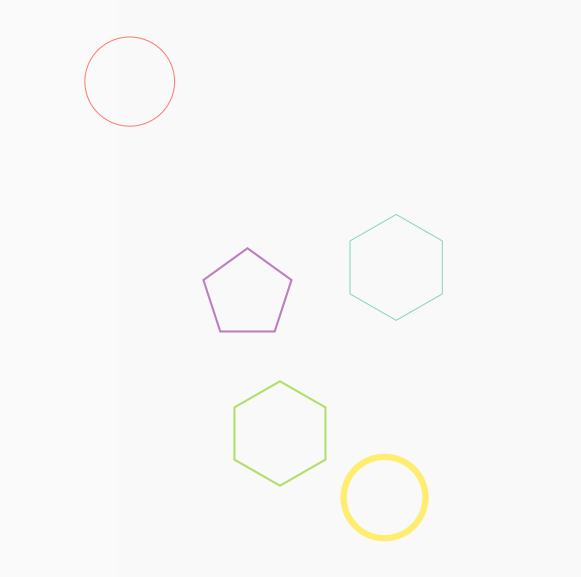[{"shape": "hexagon", "thickness": 0.5, "radius": 0.46, "center": [0.682, 0.536]}, {"shape": "circle", "thickness": 0.5, "radius": 0.39, "center": [0.223, 0.858]}, {"shape": "hexagon", "thickness": 1, "radius": 0.45, "center": [0.482, 0.248]}, {"shape": "pentagon", "thickness": 1, "radius": 0.4, "center": [0.426, 0.49]}, {"shape": "circle", "thickness": 3, "radius": 0.35, "center": [0.662, 0.138]}]